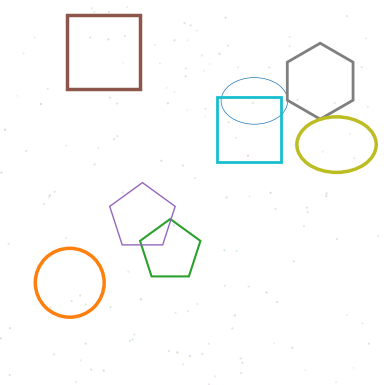[{"shape": "oval", "thickness": 0.5, "radius": 0.43, "center": [0.661, 0.738]}, {"shape": "circle", "thickness": 2.5, "radius": 0.45, "center": [0.181, 0.266]}, {"shape": "pentagon", "thickness": 1.5, "radius": 0.41, "center": [0.442, 0.349]}, {"shape": "pentagon", "thickness": 1, "radius": 0.45, "center": [0.37, 0.436]}, {"shape": "square", "thickness": 2.5, "radius": 0.48, "center": [0.27, 0.865]}, {"shape": "hexagon", "thickness": 2, "radius": 0.49, "center": [0.832, 0.789]}, {"shape": "oval", "thickness": 2.5, "radius": 0.52, "center": [0.874, 0.624]}, {"shape": "square", "thickness": 2, "radius": 0.42, "center": [0.647, 0.664]}]